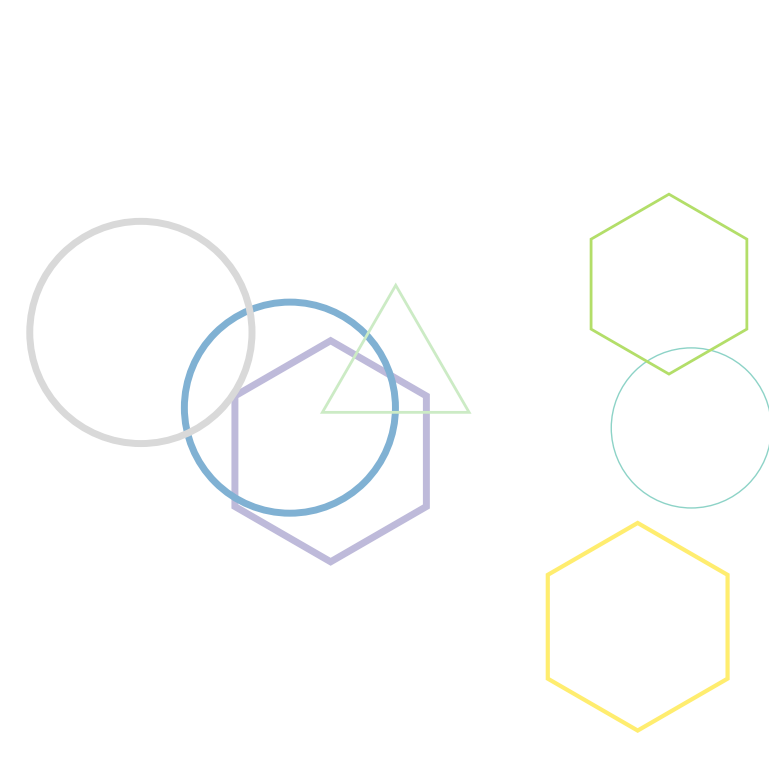[{"shape": "circle", "thickness": 0.5, "radius": 0.52, "center": [0.898, 0.444]}, {"shape": "hexagon", "thickness": 2.5, "radius": 0.72, "center": [0.429, 0.414]}, {"shape": "circle", "thickness": 2.5, "radius": 0.69, "center": [0.377, 0.471]}, {"shape": "hexagon", "thickness": 1, "radius": 0.58, "center": [0.869, 0.631]}, {"shape": "circle", "thickness": 2.5, "radius": 0.72, "center": [0.183, 0.568]}, {"shape": "triangle", "thickness": 1, "radius": 0.55, "center": [0.514, 0.519]}, {"shape": "hexagon", "thickness": 1.5, "radius": 0.67, "center": [0.828, 0.186]}]